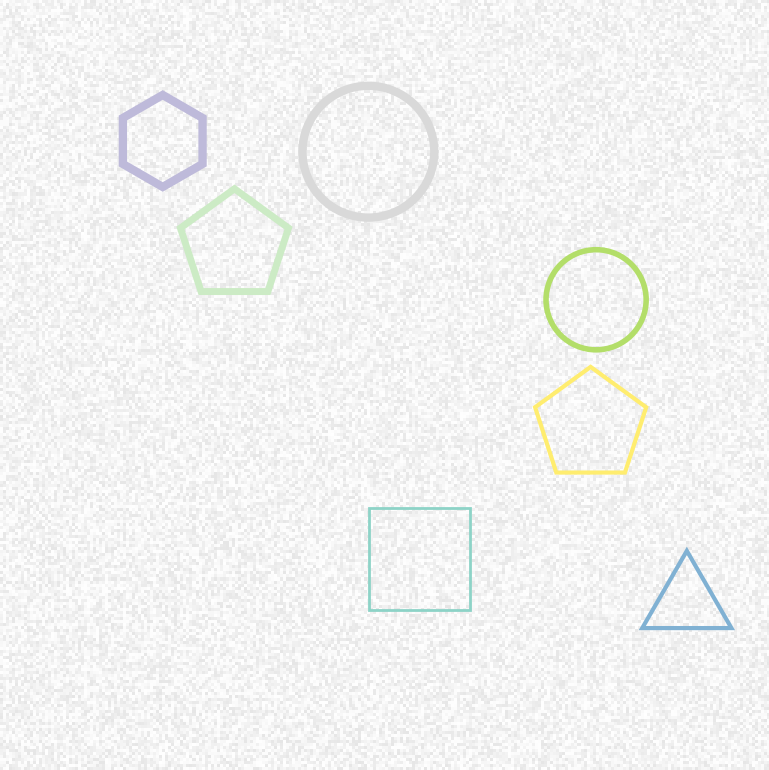[{"shape": "square", "thickness": 1, "radius": 0.33, "center": [0.545, 0.274]}, {"shape": "hexagon", "thickness": 3, "radius": 0.3, "center": [0.211, 0.817]}, {"shape": "triangle", "thickness": 1.5, "radius": 0.33, "center": [0.892, 0.218]}, {"shape": "circle", "thickness": 2, "radius": 0.33, "center": [0.774, 0.611]}, {"shape": "circle", "thickness": 3, "radius": 0.43, "center": [0.478, 0.803]}, {"shape": "pentagon", "thickness": 2.5, "radius": 0.37, "center": [0.305, 0.681]}, {"shape": "pentagon", "thickness": 1.5, "radius": 0.38, "center": [0.767, 0.448]}]